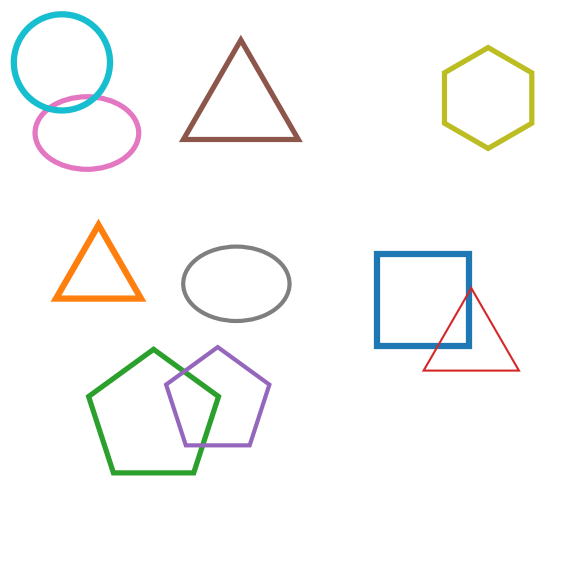[{"shape": "square", "thickness": 3, "radius": 0.4, "center": [0.733, 0.48]}, {"shape": "triangle", "thickness": 3, "radius": 0.42, "center": [0.171, 0.525]}, {"shape": "pentagon", "thickness": 2.5, "radius": 0.59, "center": [0.266, 0.276]}, {"shape": "triangle", "thickness": 1, "radius": 0.48, "center": [0.816, 0.405]}, {"shape": "pentagon", "thickness": 2, "radius": 0.47, "center": [0.377, 0.304]}, {"shape": "triangle", "thickness": 2.5, "radius": 0.57, "center": [0.417, 0.815]}, {"shape": "oval", "thickness": 2.5, "radius": 0.45, "center": [0.15, 0.769]}, {"shape": "oval", "thickness": 2, "radius": 0.46, "center": [0.409, 0.508]}, {"shape": "hexagon", "thickness": 2.5, "radius": 0.44, "center": [0.845, 0.829]}, {"shape": "circle", "thickness": 3, "radius": 0.42, "center": [0.107, 0.891]}]